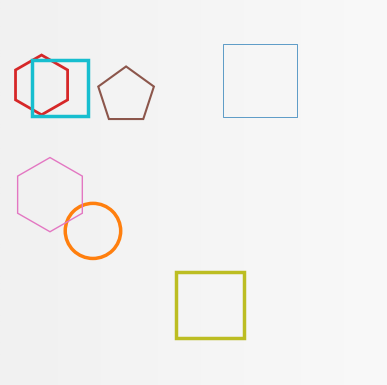[{"shape": "square", "thickness": 0.5, "radius": 0.48, "center": [0.672, 0.791]}, {"shape": "circle", "thickness": 2.5, "radius": 0.36, "center": [0.24, 0.4]}, {"shape": "hexagon", "thickness": 2, "radius": 0.39, "center": [0.107, 0.779]}, {"shape": "pentagon", "thickness": 1.5, "radius": 0.38, "center": [0.325, 0.752]}, {"shape": "hexagon", "thickness": 1, "radius": 0.48, "center": [0.129, 0.494]}, {"shape": "square", "thickness": 2.5, "radius": 0.43, "center": [0.542, 0.208]}, {"shape": "square", "thickness": 2.5, "radius": 0.36, "center": [0.155, 0.771]}]